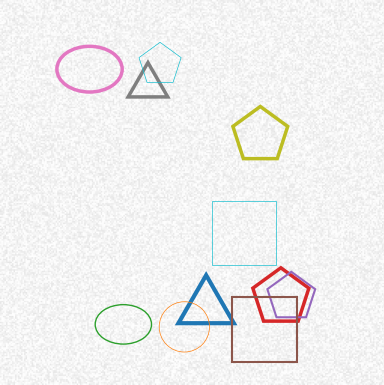[{"shape": "triangle", "thickness": 3, "radius": 0.42, "center": [0.535, 0.202]}, {"shape": "circle", "thickness": 0.5, "radius": 0.33, "center": [0.479, 0.151]}, {"shape": "oval", "thickness": 1, "radius": 0.37, "center": [0.32, 0.157]}, {"shape": "pentagon", "thickness": 2.5, "radius": 0.38, "center": [0.73, 0.228]}, {"shape": "pentagon", "thickness": 1.5, "radius": 0.33, "center": [0.757, 0.229]}, {"shape": "square", "thickness": 1.5, "radius": 0.42, "center": [0.687, 0.144]}, {"shape": "oval", "thickness": 2.5, "radius": 0.42, "center": [0.233, 0.82]}, {"shape": "triangle", "thickness": 2.5, "radius": 0.3, "center": [0.384, 0.778]}, {"shape": "pentagon", "thickness": 2.5, "radius": 0.37, "center": [0.676, 0.649]}, {"shape": "square", "thickness": 0.5, "radius": 0.41, "center": [0.634, 0.395]}, {"shape": "pentagon", "thickness": 0.5, "radius": 0.29, "center": [0.416, 0.833]}]